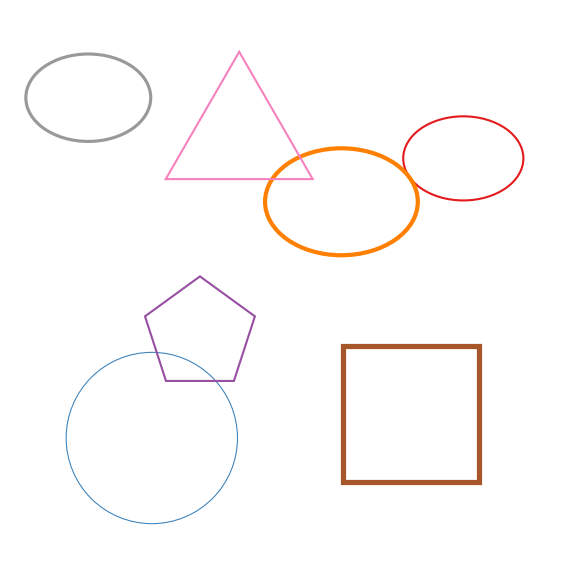[{"shape": "oval", "thickness": 1, "radius": 0.52, "center": [0.802, 0.725]}, {"shape": "circle", "thickness": 0.5, "radius": 0.74, "center": [0.263, 0.241]}, {"shape": "pentagon", "thickness": 1, "radius": 0.5, "center": [0.346, 0.42]}, {"shape": "oval", "thickness": 2, "radius": 0.66, "center": [0.591, 0.65]}, {"shape": "square", "thickness": 2.5, "radius": 0.59, "center": [0.712, 0.282]}, {"shape": "triangle", "thickness": 1, "radius": 0.73, "center": [0.414, 0.762]}, {"shape": "oval", "thickness": 1.5, "radius": 0.54, "center": [0.153, 0.83]}]